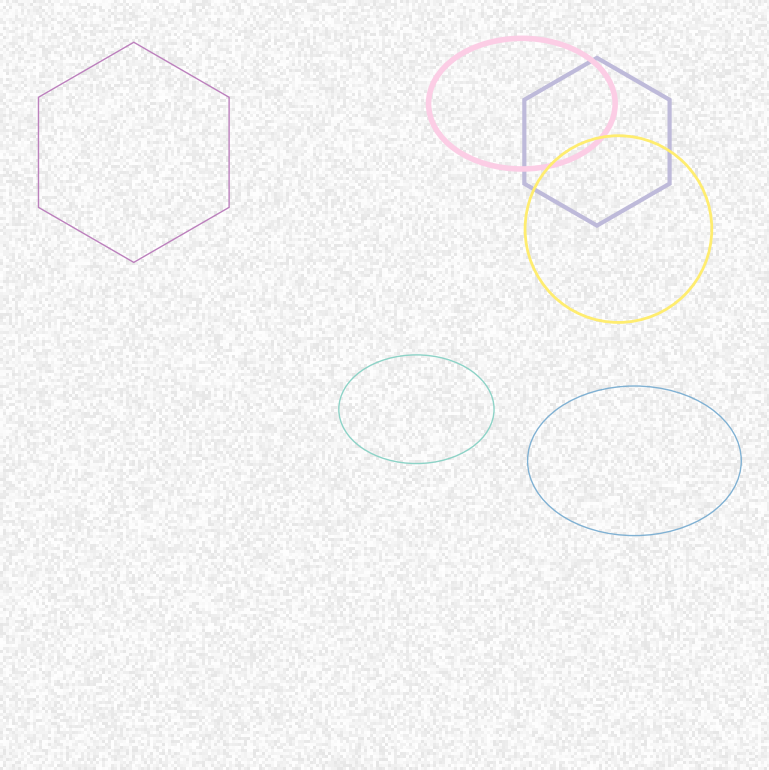[{"shape": "oval", "thickness": 0.5, "radius": 0.5, "center": [0.541, 0.469]}, {"shape": "hexagon", "thickness": 1.5, "radius": 0.54, "center": [0.775, 0.816]}, {"shape": "oval", "thickness": 0.5, "radius": 0.69, "center": [0.824, 0.402]}, {"shape": "oval", "thickness": 2, "radius": 0.61, "center": [0.678, 0.865]}, {"shape": "hexagon", "thickness": 0.5, "radius": 0.71, "center": [0.174, 0.802]}, {"shape": "circle", "thickness": 1, "radius": 0.61, "center": [0.803, 0.702]}]